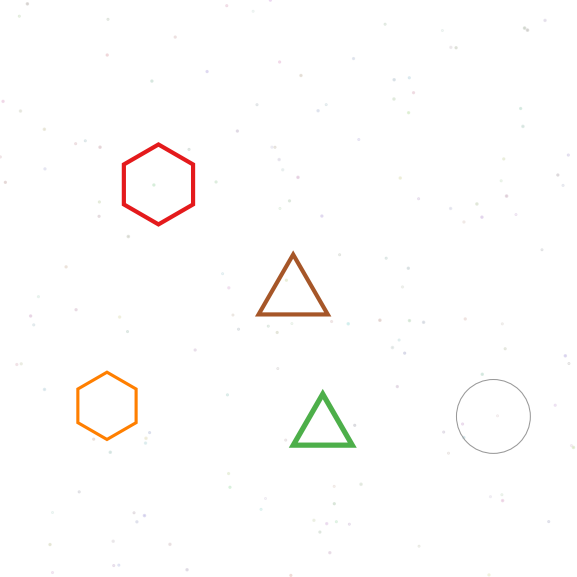[{"shape": "hexagon", "thickness": 2, "radius": 0.35, "center": [0.274, 0.68]}, {"shape": "triangle", "thickness": 2.5, "radius": 0.29, "center": [0.559, 0.258]}, {"shape": "hexagon", "thickness": 1.5, "radius": 0.29, "center": [0.185, 0.296]}, {"shape": "triangle", "thickness": 2, "radius": 0.35, "center": [0.508, 0.489]}, {"shape": "circle", "thickness": 0.5, "radius": 0.32, "center": [0.854, 0.278]}]